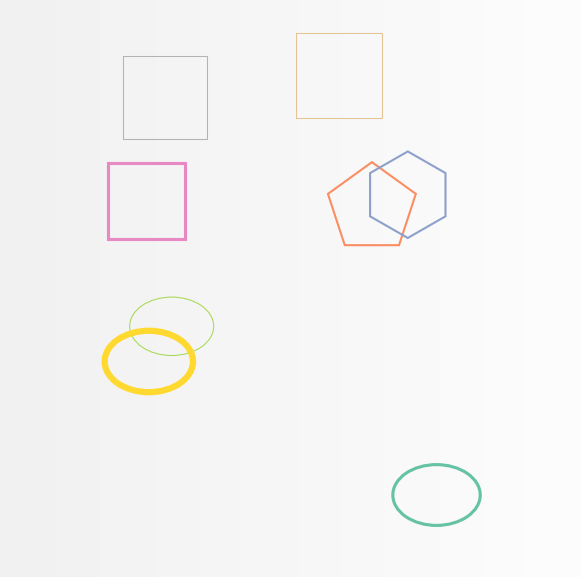[{"shape": "oval", "thickness": 1.5, "radius": 0.38, "center": [0.751, 0.142]}, {"shape": "pentagon", "thickness": 1, "radius": 0.4, "center": [0.64, 0.639]}, {"shape": "hexagon", "thickness": 1, "radius": 0.37, "center": [0.702, 0.662]}, {"shape": "square", "thickness": 1.5, "radius": 0.33, "center": [0.252, 0.651]}, {"shape": "oval", "thickness": 0.5, "radius": 0.36, "center": [0.295, 0.434]}, {"shape": "oval", "thickness": 3, "radius": 0.38, "center": [0.256, 0.373]}, {"shape": "square", "thickness": 0.5, "radius": 0.37, "center": [0.583, 0.868]}, {"shape": "square", "thickness": 0.5, "radius": 0.36, "center": [0.284, 0.831]}]